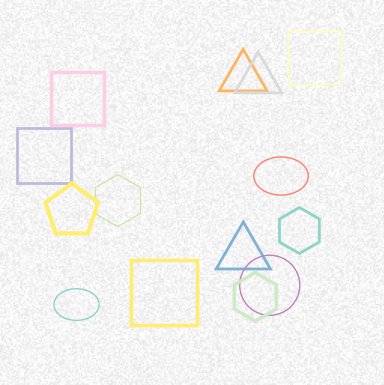[{"shape": "oval", "thickness": 1, "radius": 0.29, "center": [0.199, 0.209]}, {"shape": "hexagon", "thickness": 2, "radius": 0.3, "center": [0.778, 0.401]}, {"shape": "square", "thickness": 1, "radius": 0.34, "center": [0.816, 0.851]}, {"shape": "square", "thickness": 2, "radius": 0.35, "center": [0.114, 0.596]}, {"shape": "oval", "thickness": 1, "radius": 0.35, "center": [0.73, 0.543]}, {"shape": "triangle", "thickness": 2, "radius": 0.41, "center": [0.632, 0.342]}, {"shape": "triangle", "thickness": 2, "radius": 0.36, "center": [0.631, 0.8]}, {"shape": "hexagon", "thickness": 0.5, "radius": 0.34, "center": [0.306, 0.479]}, {"shape": "square", "thickness": 2.5, "radius": 0.34, "center": [0.201, 0.744]}, {"shape": "triangle", "thickness": 2, "radius": 0.35, "center": [0.671, 0.794]}, {"shape": "circle", "thickness": 1, "radius": 0.39, "center": [0.701, 0.259]}, {"shape": "hexagon", "thickness": 2.5, "radius": 0.31, "center": [0.663, 0.229]}, {"shape": "pentagon", "thickness": 3, "radius": 0.36, "center": [0.187, 0.452]}, {"shape": "square", "thickness": 2.5, "radius": 0.42, "center": [0.426, 0.241]}]